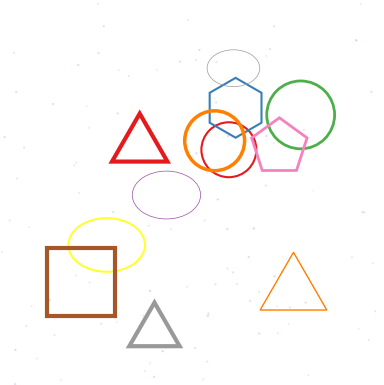[{"shape": "circle", "thickness": 1.5, "radius": 0.36, "center": [0.594, 0.611]}, {"shape": "triangle", "thickness": 3, "radius": 0.42, "center": [0.363, 0.622]}, {"shape": "hexagon", "thickness": 1.5, "radius": 0.39, "center": [0.612, 0.72]}, {"shape": "circle", "thickness": 2, "radius": 0.44, "center": [0.781, 0.702]}, {"shape": "oval", "thickness": 0.5, "radius": 0.44, "center": [0.432, 0.493]}, {"shape": "circle", "thickness": 2.5, "radius": 0.39, "center": [0.558, 0.634]}, {"shape": "triangle", "thickness": 1, "radius": 0.5, "center": [0.762, 0.245]}, {"shape": "oval", "thickness": 1.5, "radius": 0.5, "center": [0.277, 0.364]}, {"shape": "square", "thickness": 3, "radius": 0.44, "center": [0.209, 0.268]}, {"shape": "pentagon", "thickness": 2, "radius": 0.38, "center": [0.726, 0.618]}, {"shape": "triangle", "thickness": 3, "radius": 0.38, "center": [0.401, 0.139]}, {"shape": "oval", "thickness": 0.5, "radius": 0.34, "center": [0.606, 0.823]}]